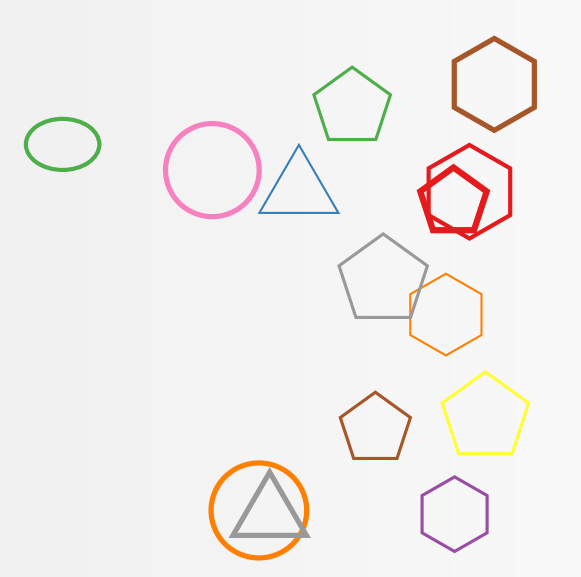[{"shape": "hexagon", "thickness": 2, "radius": 0.4, "center": [0.808, 0.667]}, {"shape": "pentagon", "thickness": 3, "radius": 0.3, "center": [0.78, 0.649]}, {"shape": "triangle", "thickness": 1, "radius": 0.39, "center": [0.514, 0.67]}, {"shape": "oval", "thickness": 2, "radius": 0.32, "center": [0.108, 0.749]}, {"shape": "pentagon", "thickness": 1.5, "radius": 0.35, "center": [0.606, 0.814]}, {"shape": "hexagon", "thickness": 1.5, "radius": 0.32, "center": [0.782, 0.109]}, {"shape": "hexagon", "thickness": 1, "radius": 0.35, "center": [0.767, 0.454]}, {"shape": "circle", "thickness": 2.5, "radius": 0.41, "center": [0.445, 0.115]}, {"shape": "pentagon", "thickness": 1.5, "radius": 0.39, "center": [0.835, 0.277]}, {"shape": "pentagon", "thickness": 1.5, "radius": 0.32, "center": [0.646, 0.257]}, {"shape": "hexagon", "thickness": 2.5, "radius": 0.4, "center": [0.85, 0.853]}, {"shape": "circle", "thickness": 2.5, "radius": 0.4, "center": [0.365, 0.705]}, {"shape": "triangle", "thickness": 2.5, "radius": 0.36, "center": [0.464, 0.109]}, {"shape": "pentagon", "thickness": 1.5, "radius": 0.4, "center": [0.659, 0.514]}]